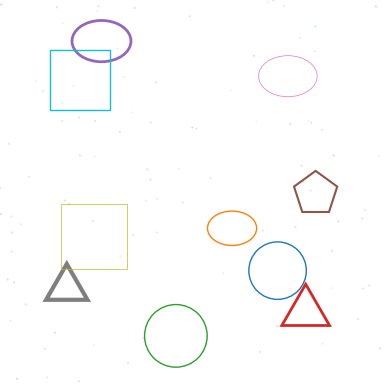[{"shape": "circle", "thickness": 1, "radius": 0.37, "center": [0.721, 0.297]}, {"shape": "oval", "thickness": 1, "radius": 0.32, "center": [0.603, 0.407]}, {"shape": "circle", "thickness": 1, "radius": 0.41, "center": [0.457, 0.128]}, {"shape": "triangle", "thickness": 2, "radius": 0.36, "center": [0.794, 0.19]}, {"shape": "oval", "thickness": 2, "radius": 0.38, "center": [0.264, 0.893]}, {"shape": "pentagon", "thickness": 1.5, "radius": 0.29, "center": [0.82, 0.497]}, {"shape": "oval", "thickness": 0.5, "radius": 0.38, "center": [0.748, 0.802]}, {"shape": "triangle", "thickness": 3, "radius": 0.31, "center": [0.173, 0.252]}, {"shape": "square", "thickness": 0.5, "radius": 0.42, "center": [0.244, 0.386]}, {"shape": "square", "thickness": 1, "radius": 0.39, "center": [0.208, 0.793]}]